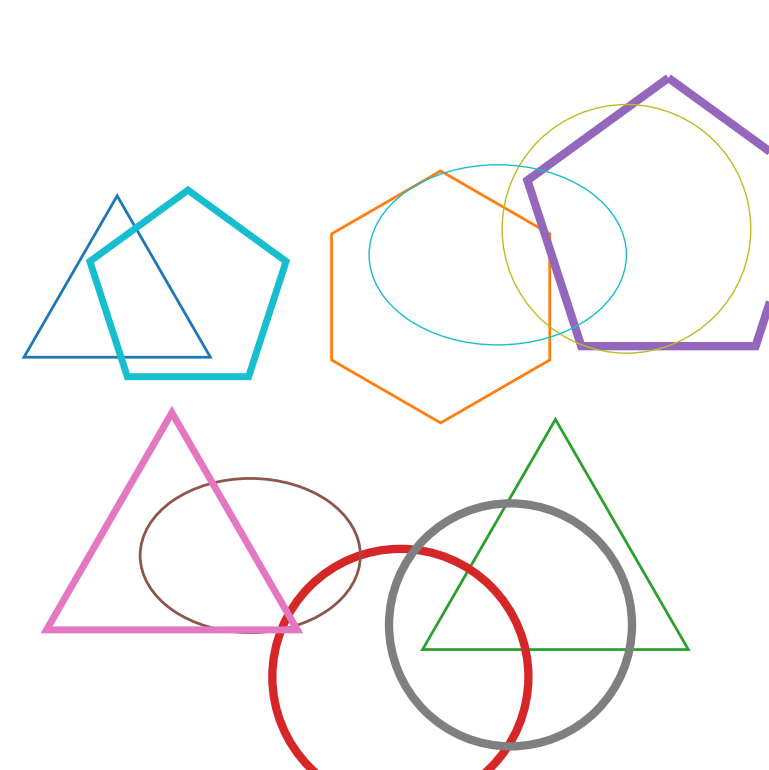[{"shape": "triangle", "thickness": 1, "radius": 0.7, "center": [0.152, 0.606]}, {"shape": "hexagon", "thickness": 1, "radius": 0.82, "center": [0.572, 0.614]}, {"shape": "triangle", "thickness": 1, "radius": 1.0, "center": [0.721, 0.256]}, {"shape": "circle", "thickness": 3, "radius": 0.83, "center": [0.52, 0.121]}, {"shape": "pentagon", "thickness": 3, "radius": 0.96, "center": [0.868, 0.706]}, {"shape": "oval", "thickness": 1, "radius": 0.72, "center": [0.325, 0.279]}, {"shape": "triangle", "thickness": 2.5, "radius": 0.94, "center": [0.223, 0.276]}, {"shape": "circle", "thickness": 3, "radius": 0.79, "center": [0.663, 0.188]}, {"shape": "circle", "thickness": 0.5, "radius": 0.81, "center": [0.814, 0.703]}, {"shape": "oval", "thickness": 0.5, "radius": 0.84, "center": [0.646, 0.669]}, {"shape": "pentagon", "thickness": 2.5, "radius": 0.67, "center": [0.244, 0.619]}]